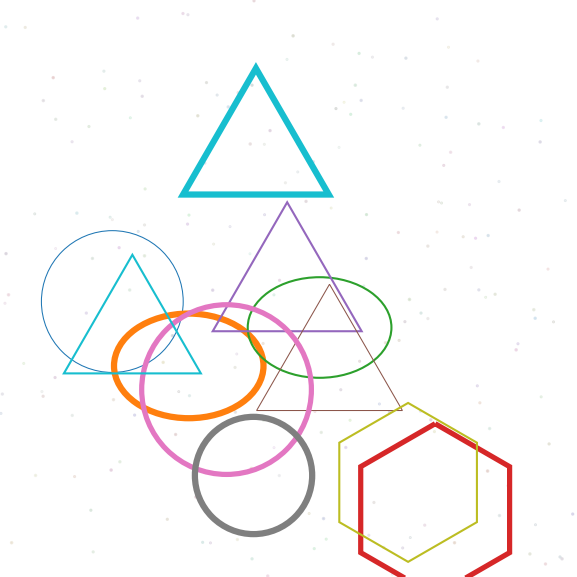[{"shape": "circle", "thickness": 0.5, "radius": 0.61, "center": [0.194, 0.477]}, {"shape": "oval", "thickness": 3, "radius": 0.65, "center": [0.327, 0.366]}, {"shape": "oval", "thickness": 1, "radius": 0.62, "center": [0.553, 0.432]}, {"shape": "hexagon", "thickness": 2.5, "radius": 0.74, "center": [0.754, 0.117]}, {"shape": "triangle", "thickness": 1, "radius": 0.74, "center": [0.497, 0.5]}, {"shape": "triangle", "thickness": 0.5, "radius": 0.73, "center": [0.571, 0.361]}, {"shape": "circle", "thickness": 2.5, "radius": 0.73, "center": [0.392, 0.325]}, {"shape": "circle", "thickness": 3, "radius": 0.51, "center": [0.439, 0.176]}, {"shape": "hexagon", "thickness": 1, "radius": 0.69, "center": [0.707, 0.164]}, {"shape": "triangle", "thickness": 3, "radius": 0.73, "center": [0.443, 0.735]}, {"shape": "triangle", "thickness": 1, "radius": 0.68, "center": [0.229, 0.421]}]